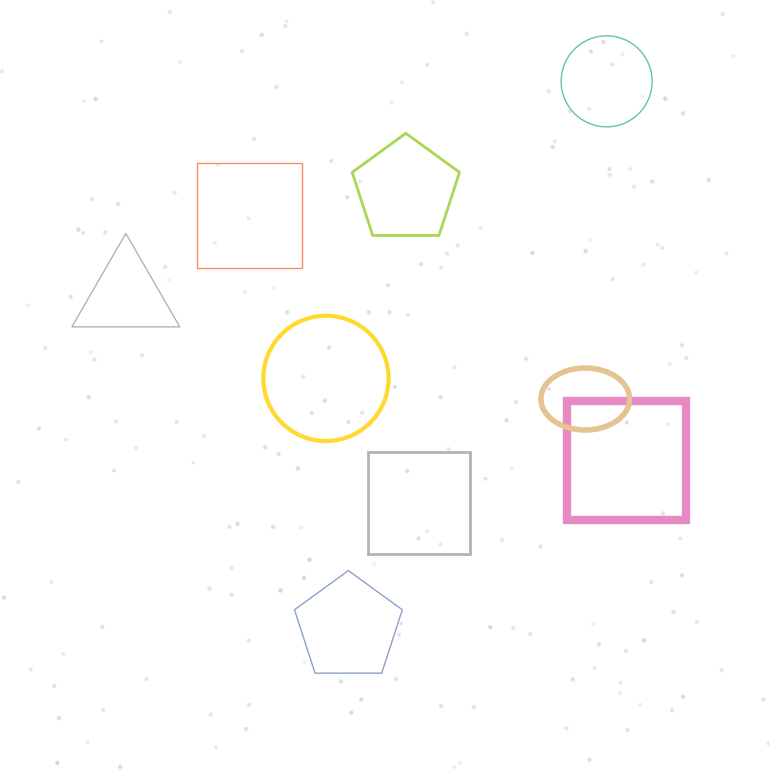[{"shape": "circle", "thickness": 0.5, "radius": 0.3, "center": [0.788, 0.894]}, {"shape": "square", "thickness": 0.5, "radius": 0.34, "center": [0.324, 0.72]}, {"shape": "pentagon", "thickness": 0.5, "radius": 0.37, "center": [0.452, 0.185]}, {"shape": "square", "thickness": 3, "radius": 0.39, "center": [0.814, 0.402]}, {"shape": "pentagon", "thickness": 1, "radius": 0.37, "center": [0.527, 0.754]}, {"shape": "circle", "thickness": 1.5, "radius": 0.41, "center": [0.423, 0.509]}, {"shape": "oval", "thickness": 2, "radius": 0.29, "center": [0.76, 0.482]}, {"shape": "triangle", "thickness": 0.5, "radius": 0.4, "center": [0.163, 0.616]}, {"shape": "square", "thickness": 1, "radius": 0.33, "center": [0.544, 0.347]}]